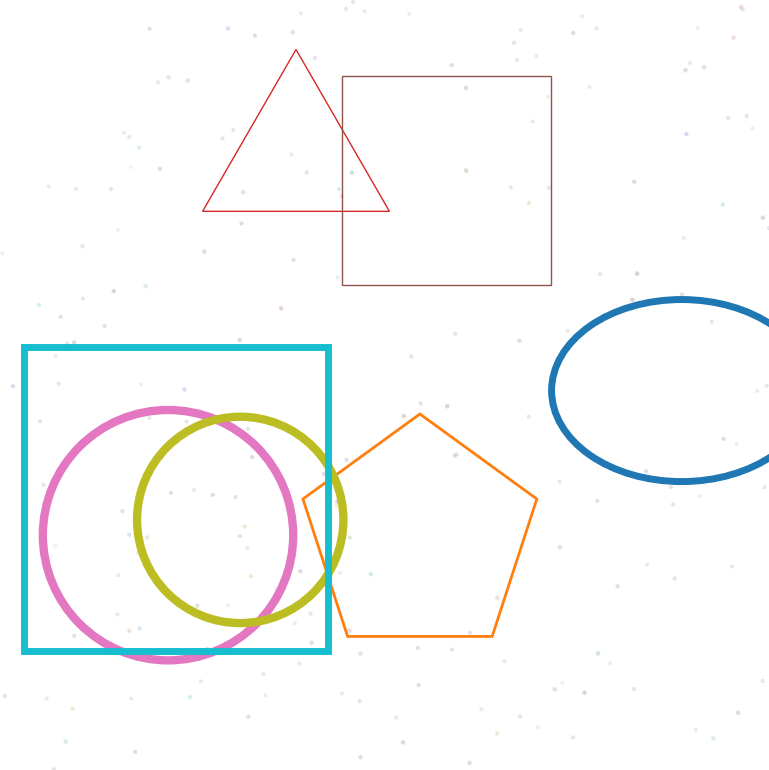[{"shape": "oval", "thickness": 2.5, "radius": 0.84, "center": [0.885, 0.493]}, {"shape": "pentagon", "thickness": 1, "radius": 0.8, "center": [0.545, 0.303]}, {"shape": "triangle", "thickness": 0.5, "radius": 0.7, "center": [0.384, 0.796]}, {"shape": "square", "thickness": 0.5, "radius": 0.68, "center": [0.58, 0.765]}, {"shape": "circle", "thickness": 3, "radius": 0.81, "center": [0.218, 0.305]}, {"shape": "circle", "thickness": 3, "radius": 0.67, "center": [0.312, 0.325]}, {"shape": "square", "thickness": 2.5, "radius": 0.99, "center": [0.229, 0.352]}]